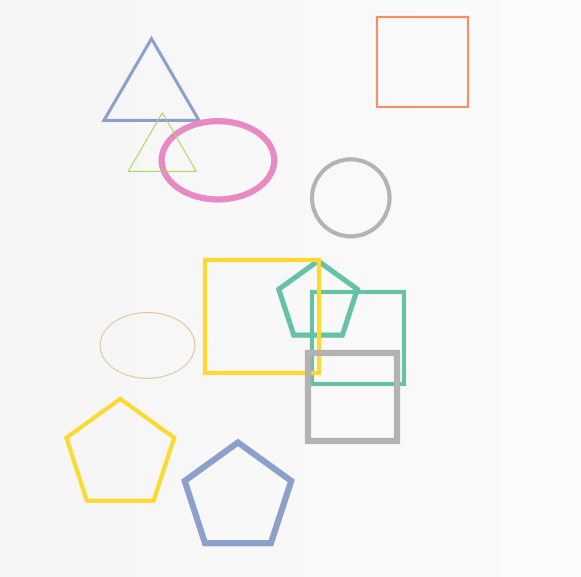[{"shape": "square", "thickness": 2, "radius": 0.4, "center": [0.616, 0.414]}, {"shape": "pentagon", "thickness": 2.5, "radius": 0.36, "center": [0.547, 0.476]}, {"shape": "square", "thickness": 1, "radius": 0.39, "center": [0.727, 0.892]}, {"shape": "pentagon", "thickness": 3, "radius": 0.48, "center": [0.409, 0.137]}, {"shape": "triangle", "thickness": 1.5, "radius": 0.47, "center": [0.261, 0.838]}, {"shape": "oval", "thickness": 3, "radius": 0.48, "center": [0.375, 0.722]}, {"shape": "triangle", "thickness": 0.5, "radius": 0.34, "center": [0.279, 0.736]}, {"shape": "pentagon", "thickness": 2, "radius": 0.49, "center": [0.207, 0.211]}, {"shape": "square", "thickness": 2, "radius": 0.49, "center": [0.451, 0.451]}, {"shape": "oval", "thickness": 0.5, "radius": 0.41, "center": [0.254, 0.401]}, {"shape": "circle", "thickness": 2, "radius": 0.33, "center": [0.604, 0.657]}, {"shape": "square", "thickness": 3, "radius": 0.38, "center": [0.606, 0.312]}]